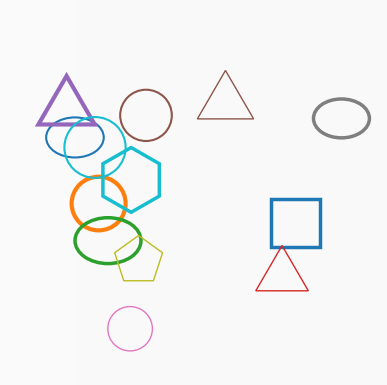[{"shape": "oval", "thickness": 1.5, "radius": 0.37, "center": [0.193, 0.643]}, {"shape": "square", "thickness": 2.5, "radius": 0.31, "center": [0.762, 0.422]}, {"shape": "circle", "thickness": 3, "radius": 0.35, "center": [0.255, 0.471]}, {"shape": "oval", "thickness": 2.5, "radius": 0.43, "center": [0.279, 0.375]}, {"shape": "triangle", "thickness": 1, "radius": 0.39, "center": [0.728, 0.284]}, {"shape": "triangle", "thickness": 3, "radius": 0.42, "center": [0.172, 0.719]}, {"shape": "circle", "thickness": 1.5, "radius": 0.33, "center": [0.377, 0.7]}, {"shape": "triangle", "thickness": 1, "radius": 0.42, "center": [0.582, 0.733]}, {"shape": "circle", "thickness": 1, "radius": 0.29, "center": [0.336, 0.146]}, {"shape": "oval", "thickness": 2.5, "radius": 0.36, "center": [0.881, 0.692]}, {"shape": "pentagon", "thickness": 1, "radius": 0.32, "center": [0.358, 0.323]}, {"shape": "hexagon", "thickness": 2.5, "radius": 0.42, "center": [0.338, 0.533]}, {"shape": "circle", "thickness": 1.5, "radius": 0.4, "center": [0.245, 0.617]}]